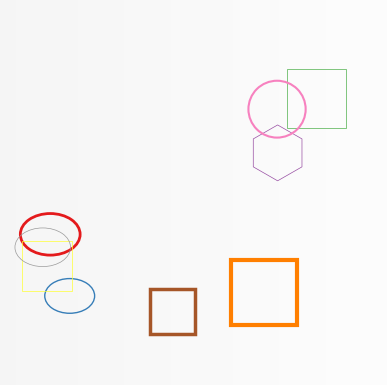[{"shape": "oval", "thickness": 2, "radius": 0.39, "center": [0.13, 0.391]}, {"shape": "oval", "thickness": 1, "radius": 0.32, "center": [0.18, 0.231]}, {"shape": "square", "thickness": 0.5, "radius": 0.38, "center": [0.816, 0.745]}, {"shape": "hexagon", "thickness": 0.5, "radius": 0.36, "center": [0.716, 0.603]}, {"shape": "square", "thickness": 3, "radius": 0.42, "center": [0.681, 0.241]}, {"shape": "square", "thickness": 0.5, "radius": 0.33, "center": [0.121, 0.308]}, {"shape": "square", "thickness": 2.5, "radius": 0.29, "center": [0.446, 0.19]}, {"shape": "circle", "thickness": 1.5, "radius": 0.37, "center": [0.715, 0.716]}, {"shape": "oval", "thickness": 0.5, "radius": 0.36, "center": [0.11, 0.358]}]